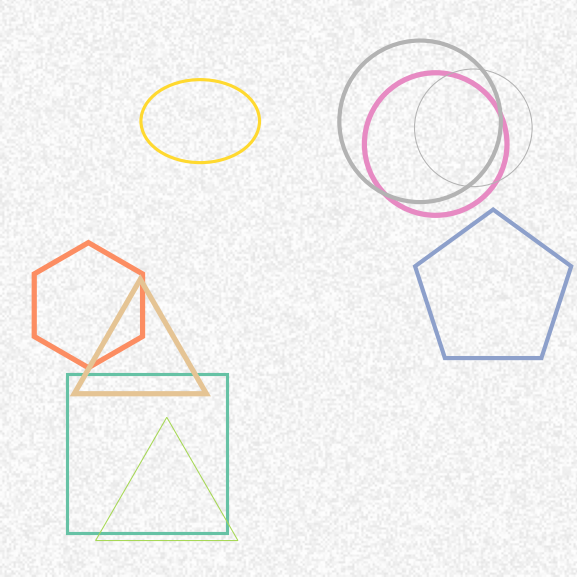[{"shape": "square", "thickness": 1.5, "radius": 0.69, "center": [0.254, 0.214]}, {"shape": "hexagon", "thickness": 2.5, "radius": 0.54, "center": [0.153, 0.471]}, {"shape": "pentagon", "thickness": 2, "radius": 0.71, "center": [0.854, 0.494]}, {"shape": "circle", "thickness": 2.5, "radius": 0.62, "center": [0.754, 0.75]}, {"shape": "triangle", "thickness": 0.5, "radius": 0.71, "center": [0.289, 0.134]}, {"shape": "oval", "thickness": 1.5, "radius": 0.51, "center": [0.347, 0.789]}, {"shape": "triangle", "thickness": 2.5, "radius": 0.66, "center": [0.243, 0.383]}, {"shape": "circle", "thickness": 2, "radius": 0.7, "center": [0.727, 0.789]}, {"shape": "circle", "thickness": 0.5, "radius": 0.51, "center": [0.82, 0.778]}]